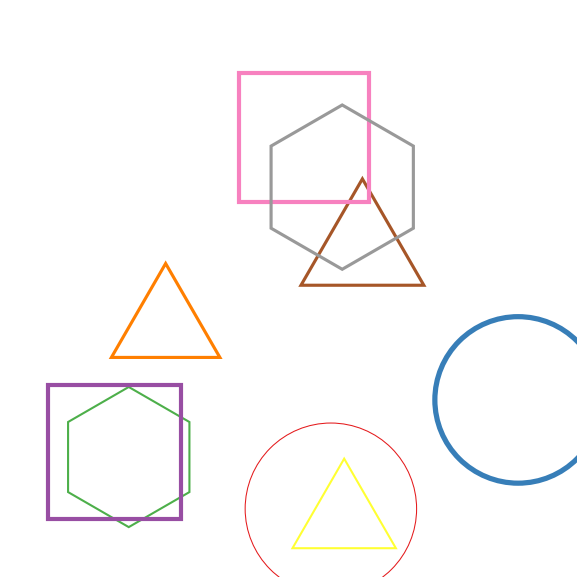[{"shape": "circle", "thickness": 0.5, "radius": 0.74, "center": [0.573, 0.118]}, {"shape": "circle", "thickness": 2.5, "radius": 0.72, "center": [0.897, 0.307]}, {"shape": "hexagon", "thickness": 1, "radius": 0.61, "center": [0.223, 0.208]}, {"shape": "square", "thickness": 2, "radius": 0.58, "center": [0.198, 0.217]}, {"shape": "triangle", "thickness": 1.5, "radius": 0.54, "center": [0.287, 0.434]}, {"shape": "triangle", "thickness": 1, "radius": 0.52, "center": [0.596, 0.102]}, {"shape": "triangle", "thickness": 1.5, "radius": 0.61, "center": [0.628, 0.567]}, {"shape": "square", "thickness": 2, "radius": 0.56, "center": [0.526, 0.761]}, {"shape": "hexagon", "thickness": 1.5, "radius": 0.71, "center": [0.593, 0.675]}]